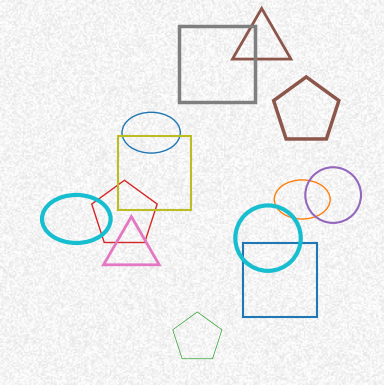[{"shape": "oval", "thickness": 1, "radius": 0.38, "center": [0.393, 0.655]}, {"shape": "square", "thickness": 1.5, "radius": 0.48, "center": [0.727, 0.273]}, {"shape": "oval", "thickness": 1, "radius": 0.36, "center": [0.785, 0.482]}, {"shape": "pentagon", "thickness": 0.5, "radius": 0.34, "center": [0.513, 0.123]}, {"shape": "pentagon", "thickness": 1, "radius": 0.45, "center": [0.323, 0.442]}, {"shape": "circle", "thickness": 1.5, "radius": 0.36, "center": [0.865, 0.493]}, {"shape": "triangle", "thickness": 2, "radius": 0.44, "center": [0.68, 0.89]}, {"shape": "pentagon", "thickness": 2.5, "radius": 0.45, "center": [0.795, 0.711]}, {"shape": "triangle", "thickness": 2, "radius": 0.42, "center": [0.341, 0.354]}, {"shape": "square", "thickness": 2.5, "radius": 0.49, "center": [0.564, 0.834]}, {"shape": "square", "thickness": 1.5, "radius": 0.48, "center": [0.401, 0.551]}, {"shape": "circle", "thickness": 3, "radius": 0.42, "center": [0.696, 0.381]}, {"shape": "oval", "thickness": 3, "radius": 0.45, "center": [0.198, 0.431]}]